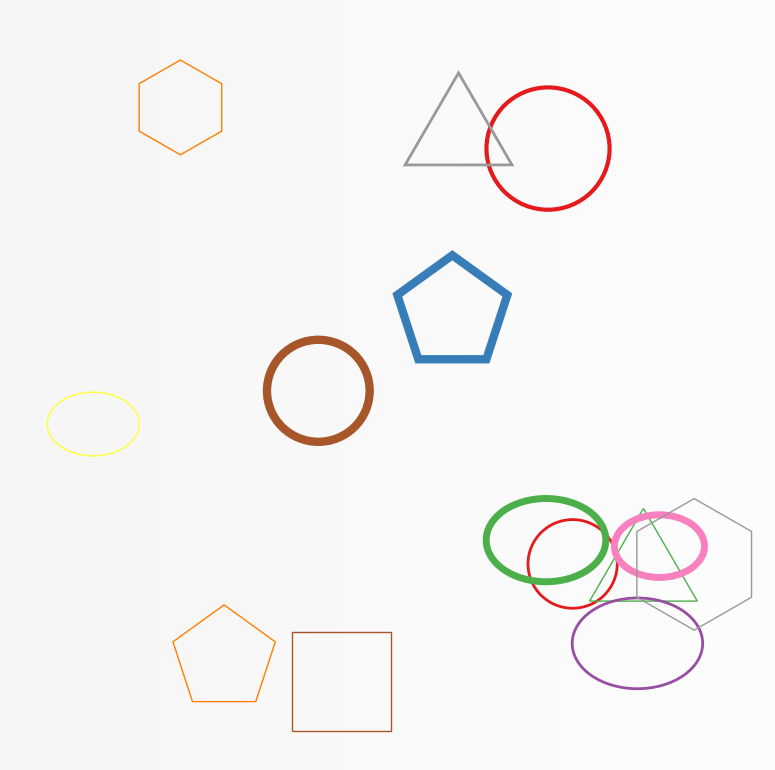[{"shape": "circle", "thickness": 1.5, "radius": 0.4, "center": [0.707, 0.807]}, {"shape": "circle", "thickness": 1, "radius": 0.29, "center": [0.739, 0.268]}, {"shape": "pentagon", "thickness": 3, "radius": 0.37, "center": [0.584, 0.594]}, {"shape": "triangle", "thickness": 0.5, "radius": 0.4, "center": [0.83, 0.259]}, {"shape": "oval", "thickness": 2.5, "radius": 0.39, "center": [0.705, 0.299]}, {"shape": "oval", "thickness": 1, "radius": 0.42, "center": [0.822, 0.164]}, {"shape": "pentagon", "thickness": 0.5, "radius": 0.35, "center": [0.289, 0.145]}, {"shape": "hexagon", "thickness": 0.5, "radius": 0.31, "center": [0.233, 0.86]}, {"shape": "oval", "thickness": 0.5, "radius": 0.3, "center": [0.12, 0.449]}, {"shape": "circle", "thickness": 3, "radius": 0.33, "center": [0.411, 0.492]}, {"shape": "square", "thickness": 0.5, "radius": 0.32, "center": [0.441, 0.115]}, {"shape": "oval", "thickness": 2.5, "radius": 0.29, "center": [0.851, 0.291]}, {"shape": "triangle", "thickness": 1, "radius": 0.4, "center": [0.592, 0.826]}, {"shape": "hexagon", "thickness": 0.5, "radius": 0.43, "center": [0.896, 0.267]}]